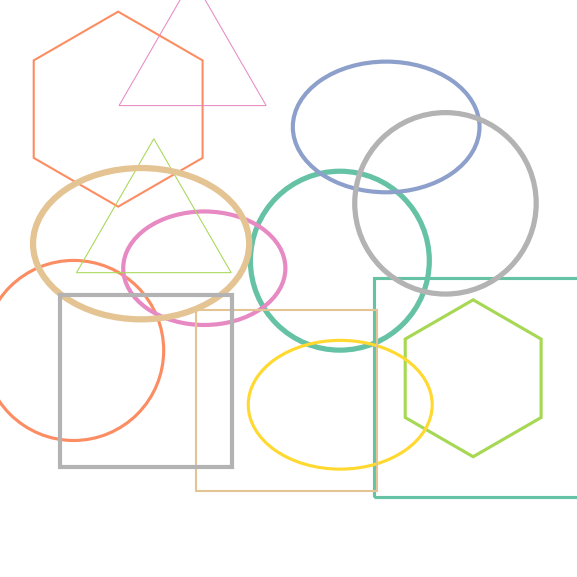[{"shape": "square", "thickness": 1.5, "radius": 0.95, "center": [0.837, 0.329]}, {"shape": "circle", "thickness": 2.5, "radius": 0.77, "center": [0.588, 0.548]}, {"shape": "hexagon", "thickness": 1, "radius": 0.84, "center": [0.205, 0.81]}, {"shape": "circle", "thickness": 1.5, "radius": 0.78, "center": [0.128, 0.392]}, {"shape": "oval", "thickness": 2, "radius": 0.81, "center": [0.669, 0.779]}, {"shape": "triangle", "thickness": 0.5, "radius": 0.74, "center": [0.334, 0.89]}, {"shape": "oval", "thickness": 2, "radius": 0.7, "center": [0.354, 0.535]}, {"shape": "triangle", "thickness": 0.5, "radius": 0.77, "center": [0.266, 0.604]}, {"shape": "hexagon", "thickness": 1.5, "radius": 0.68, "center": [0.819, 0.344]}, {"shape": "oval", "thickness": 1.5, "radius": 0.8, "center": [0.589, 0.298]}, {"shape": "oval", "thickness": 3, "radius": 0.94, "center": [0.244, 0.577]}, {"shape": "square", "thickness": 1, "radius": 0.78, "center": [0.496, 0.306]}, {"shape": "circle", "thickness": 2.5, "radius": 0.79, "center": [0.771, 0.647]}, {"shape": "square", "thickness": 2, "radius": 0.74, "center": [0.253, 0.34]}]